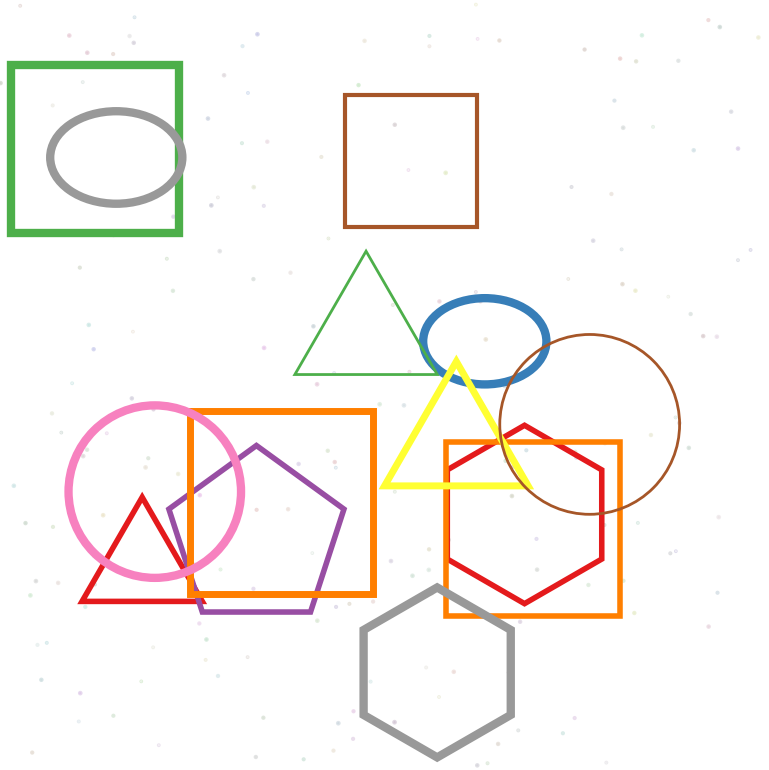[{"shape": "triangle", "thickness": 2, "radius": 0.45, "center": [0.185, 0.264]}, {"shape": "hexagon", "thickness": 2, "radius": 0.58, "center": [0.681, 0.332]}, {"shape": "oval", "thickness": 3, "radius": 0.4, "center": [0.63, 0.557]}, {"shape": "square", "thickness": 3, "radius": 0.54, "center": [0.124, 0.806]}, {"shape": "triangle", "thickness": 1, "radius": 0.53, "center": [0.475, 0.567]}, {"shape": "pentagon", "thickness": 2, "radius": 0.6, "center": [0.333, 0.302]}, {"shape": "square", "thickness": 2.5, "radius": 0.59, "center": [0.366, 0.347]}, {"shape": "square", "thickness": 2, "radius": 0.56, "center": [0.692, 0.313]}, {"shape": "triangle", "thickness": 2.5, "radius": 0.54, "center": [0.593, 0.423]}, {"shape": "circle", "thickness": 1, "radius": 0.58, "center": [0.766, 0.449]}, {"shape": "square", "thickness": 1.5, "radius": 0.43, "center": [0.533, 0.791]}, {"shape": "circle", "thickness": 3, "radius": 0.56, "center": [0.201, 0.362]}, {"shape": "hexagon", "thickness": 3, "radius": 0.55, "center": [0.568, 0.127]}, {"shape": "oval", "thickness": 3, "radius": 0.43, "center": [0.151, 0.795]}]